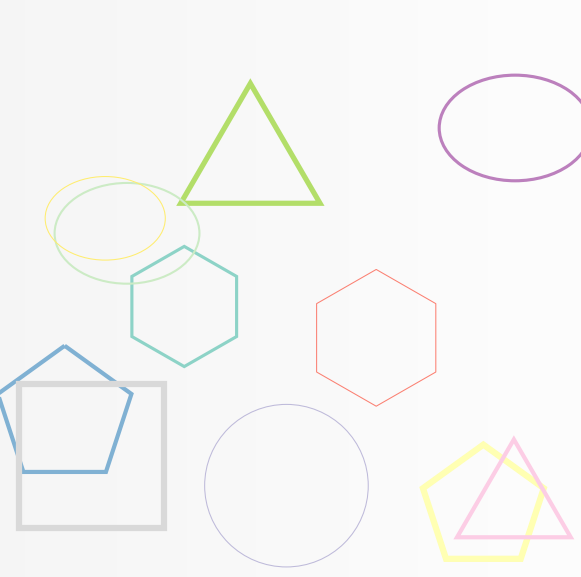[{"shape": "hexagon", "thickness": 1.5, "radius": 0.52, "center": [0.317, 0.468]}, {"shape": "pentagon", "thickness": 3, "radius": 0.55, "center": [0.832, 0.12]}, {"shape": "circle", "thickness": 0.5, "radius": 0.7, "center": [0.493, 0.158]}, {"shape": "hexagon", "thickness": 0.5, "radius": 0.59, "center": [0.647, 0.414]}, {"shape": "pentagon", "thickness": 2, "radius": 0.6, "center": [0.111, 0.28]}, {"shape": "triangle", "thickness": 2.5, "radius": 0.69, "center": [0.431, 0.716]}, {"shape": "triangle", "thickness": 2, "radius": 0.56, "center": [0.884, 0.125]}, {"shape": "square", "thickness": 3, "radius": 0.63, "center": [0.157, 0.21]}, {"shape": "oval", "thickness": 1.5, "radius": 0.65, "center": [0.886, 0.778]}, {"shape": "oval", "thickness": 1, "radius": 0.62, "center": [0.219, 0.595]}, {"shape": "oval", "thickness": 0.5, "radius": 0.52, "center": [0.181, 0.621]}]